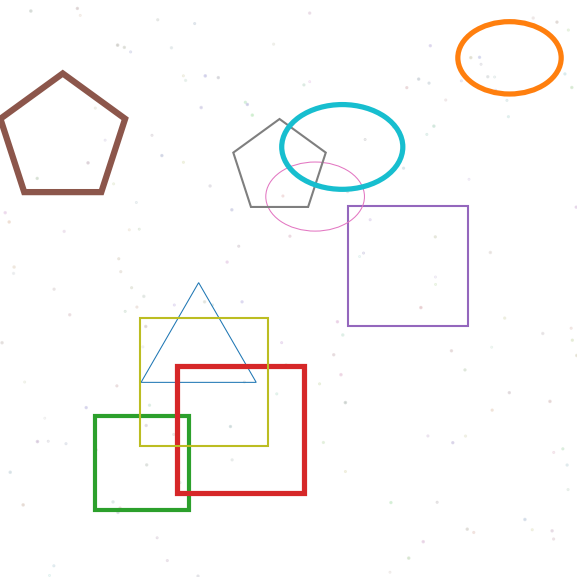[{"shape": "triangle", "thickness": 0.5, "radius": 0.58, "center": [0.344, 0.395]}, {"shape": "oval", "thickness": 2.5, "radius": 0.45, "center": [0.882, 0.899]}, {"shape": "square", "thickness": 2, "radius": 0.41, "center": [0.247, 0.198]}, {"shape": "square", "thickness": 2.5, "radius": 0.55, "center": [0.417, 0.255]}, {"shape": "square", "thickness": 1, "radius": 0.52, "center": [0.707, 0.539]}, {"shape": "pentagon", "thickness": 3, "radius": 0.57, "center": [0.109, 0.758]}, {"shape": "oval", "thickness": 0.5, "radius": 0.43, "center": [0.546, 0.659]}, {"shape": "pentagon", "thickness": 1, "radius": 0.42, "center": [0.484, 0.709]}, {"shape": "square", "thickness": 1, "radius": 0.55, "center": [0.353, 0.338]}, {"shape": "oval", "thickness": 2.5, "radius": 0.52, "center": [0.593, 0.745]}]